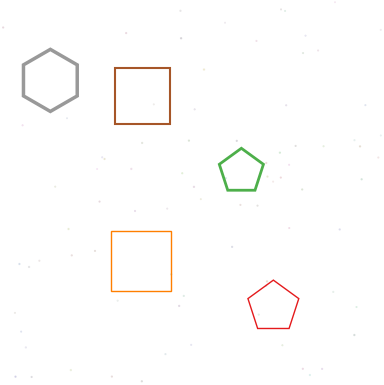[{"shape": "pentagon", "thickness": 1, "radius": 0.35, "center": [0.71, 0.203]}, {"shape": "pentagon", "thickness": 2, "radius": 0.3, "center": [0.627, 0.555]}, {"shape": "square", "thickness": 1, "radius": 0.39, "center": [0.367, 0.321]}, {"shape": "square", "thickness": 1.5, "radius": 0.36, "center": [0.369, 0.751]}, {"shape": "hexagon", "thickness": 2.5, "radius": 0.4, "center": [0.131, 0.791]}]